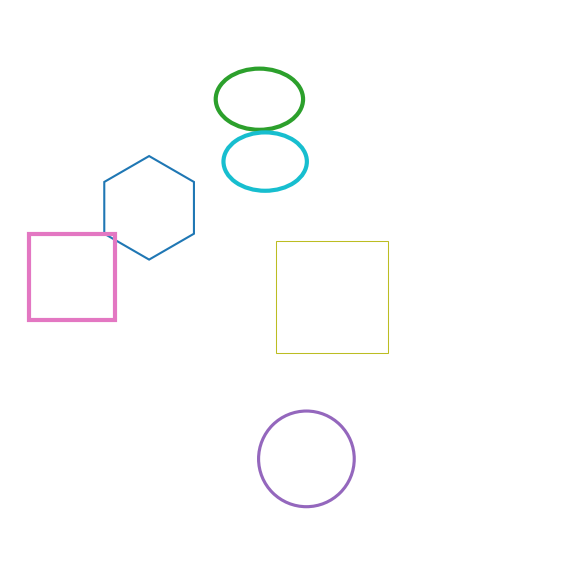[{"shape": "hexagon", "thickness": 1, "radius": 0.45, "center": [0.258, 0.639]}, {"shape": "oval", "thickness": 2, "radius": 0.38, "center": [0.449, 0.827]}, {"shape": "circle", "thickness": 1.5, "radius": 0.41, "center": [0.531, 0.205]}, {"shape": "square", "thickness": 2, "radius": 0.38, "center": [0.125, 0.519]}, {"shape": "square", "thickness": 0.5, "radius": 0.49, "center": [0.575, 0.486]}, {"shape": "oval", "thickness": 2, "radius": 0.36, "center": [0.459, 0.719]}]